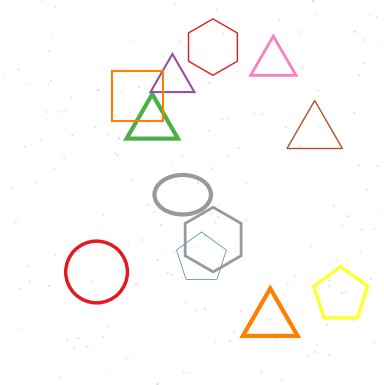[{"shape": "circle", "thickness": 2.5, "radius": 0.4, "center": [0.251, 0.294]}, {"shape": "hexagon", "thickness": 1, "radius": 0.37, "center": [0.553, 0.878]}, {"shape": "pentagon", "thickness": 0.5, "radius": 0.34, "center": [0.523, 0.329]}, {"shape": "triangle", "thickness": 3, "radius": 0.39, "center": [0.396, 0.678]}, {"shape": "triangle", "thickness": 1.5, "radius": 0.33, "center": [0.448, 0.794]}, {"shape": "triangle", "thickness": 3, "radius": 0.41, "center": [0.702, 0.169]}, {"shape": "square", "thickness": 1.5, "radius": 0.33, "center": [0.357, 0.752]}, {"shape": "pentagon", "thickness": 2.5, "radius": 0.37, "center": [0.885, 0.234]}, {"shape": "triangle", "thickness": 1, "radius": 0.42, "center": [0.817, 0.656]}, {"shape": "triangle", "thickness": 2, "radius": 0.34, "center": [0.71, 0.838]}, {"shape": "hexagon", "thickness": 2, "radius": 0.42, "center": [0.554, 0.378]}, {"shape": "oval", "thickness": 3, "radius": 0.37, "center": [0.475, 0.494]}]